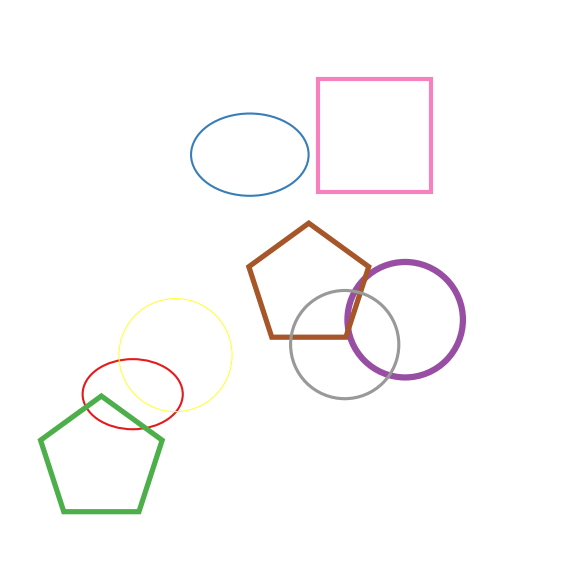[{"shape": "oval", "thickness": 1, "radius": 0.43, "center": [0.23, 0.317]}, {"shape": "oval", "thickness": 1, "radius": 0.51, "center": [0.433, 0.731]}, {"shape": "pentagon", "thickness": 2.5, "radius": 0.55, "center": [0.176, 0.203]}, {"shape": "circle", "thickness": 3, "radius": 0.5, "center": [0.702, 0.446]}, {"shape": "circle", "thickness": 0.5, "radius": 0.49, "center": [0.304, 0.384]}, {"shape": "pentagon", "thickness": 2.5, "radius": 0.55, "center": [0.535, 0.504]}, {"shape": "square", "thickness": 2, "radius": 0.49, "center": [0.649, 0.764]}, {"shape": "circle", "thickness": 1.5, "radius": 0.47, "center": [0.597, 0.402]}]